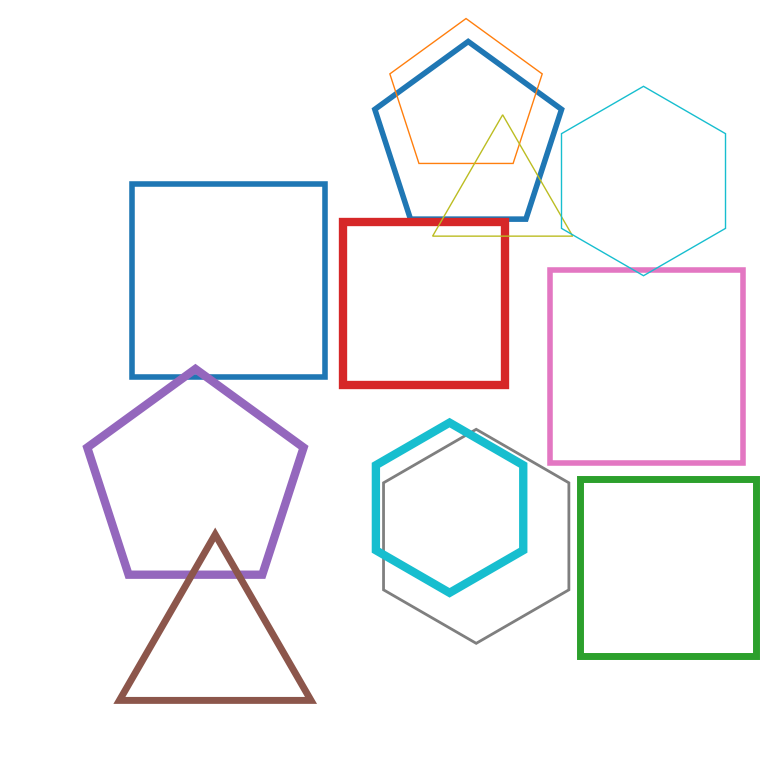[{"shape": "square", "thickness": 2, "radius": 0.62, "center": [0.297, 0.636]}, {"shape": "pentagon", "thickness": 2, "radius": 0.64, "center": [0.608, 0.819]}, {"shape": "pentagon", "thickness": 0.5, "radius": 0.52, "center": [0.605, 0.872]}, {"shape": "square", "thickness": 2.5, "radius": 0.57, "center": [0.868, 0.263]}, {"shape": "square", "thickness": 3, "radius": 0.53, "center": [0.551, 0.606]}, {"shape": "pentagon", "thickness": 3, "radius": 0.74, "center": [0.254, 0.373]}, {"shape": "triangle", "thickness": 2.5, "radius": 0.72, "center": [0.279, 0.162]}, {"shape": "square", "thickness": 2, "radius": 0.63, "center": [0.839, 0.524]}, {"shape": "hexagon", "thickness": 1, "radius": 0.69, "center": [0.618, 0.303]}, {"shape": "triangle", "thickness": 0.5, "radius": 0.53, "center": [0.653, 0.746]}, {"shape": "hexagon", "thickness": 0.5, "radius": 0.61, "center": [0.836, 0.765]}, {"shape": "hexagon", "thickness": 3, "radius": 0.55, "center": [0.584, 0.341]}]